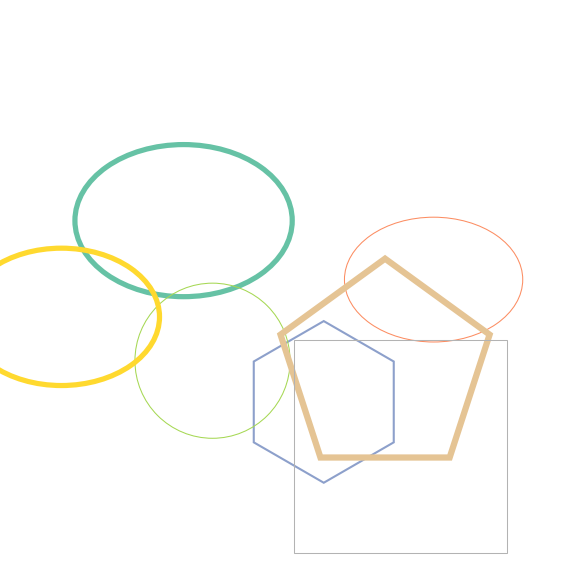[{"shape": "oval", "thickness": 2.5, "radius": 0.94, "center": [0.318, 0.617]}, {"shape": "oval", "thickness": 0.5, "radius": 0.77, "center": [0.751, 0.515]}, {"shape": "hexagon", "thickness": 1, "radius": 0.7, "center": [0.561, 0.303]}, {"shape": "circle", "thickness": 0.5, "radius": 0.67, "center": [0.368, 0.375]}, {"shape": "oval", "thickness": 2.5, "radius": 0.85, "center": [0.106, 0.45]}, {"shape": "pentagon", "thickness": 3, "radius": 0.95, "center": [0.667, 0.361]}, {"shape": "square", "thickness": 0.5, "radius": 0.92, "center": [0.693, 0.226]}]